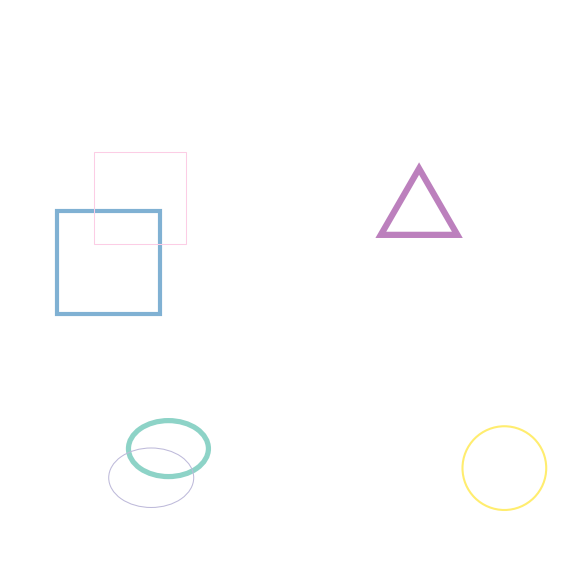[{"shape": "oval", "thickness": 2.5, "radius": 0.35, "center": [0.292, 0.222]}, {"shape": "oval", "thickness": 0.5, "radius": 0.37, "center": [0.262, 0.172]}, {"shape": "square", "thickness": 2, "radius": 0.45, "center": [0.188, 0.544]}, {"shape": "square", "thickness": 0.5, "radius": 0.4, "center": [0.242, 0.656]}, {"shape": "triangle", "thickness": 3, "radius": 0.38, "center": [0.726, 0.631]}, {"shape": "circle", "thickness": 1, "radius": 0.36, "center": [0.873, 0.189]}]